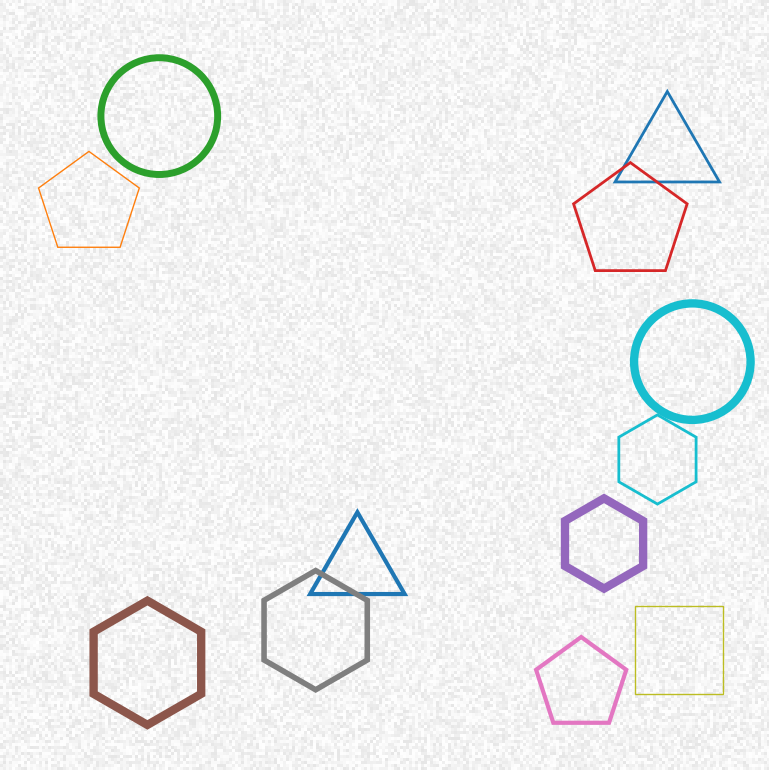[{"shape": "triangle", "thickness": 1.5, "radius": 0.35, "center": [0.464, 0.264]}, {"shape": "triangle", "thickness": 1, "radius": 0.39, "center": [0.867, 0.803]}, {"shape": "pentagon", "thickness": 0.5, "radius": 0.34, "center": [0.116, 0.735]}, {"shape": "circle", "thickness": 2.5, "radius": 0.38, "center": [0.207, 0.849]}, {"shape": "pentagon", "thickness": 1, "radius": 0.39, "center": [0.819, 0.711]}, {"shape": "hexagon", "thickness": 3, "radius": 0.29, "center": [0.784, 0.294]}, {"shape": "hexagon", "thickness": 3, "radius": 0.4, "center": [0.191, 0.139]}, {"shape": "pentagon", "thickness": 1.5, "radius": 0.31, "center": [0.755, 0.111]}, {"shape": "hexagon", "thickness": 2, "radius": 0.39, "center": [0.41, 0.182]}, {"shape": "square", "thickness": 0.5, "radius": 0.29, "center": [0.882, 0.155]}, {"shape": "circle", "thickness": 3, "radius": 0.38, "center": [0.899, 0.53]}, {"shape": "hexagon", "thickness": 1, "radius": 0.29, "center": [0.854, 0.403]}]